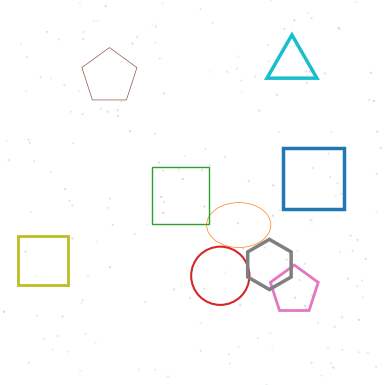[{"shape": "square", "thickness": 2.5, "radius": 0.39, "center": [0.814, 0.536]}, {"shape": "oval", "thickness": 0.5, "radius": 0.42, "center": [0.62, 0.415]}, {"shape": "square", "thickness": 1, "radius": 0.37, "center": [0.469, 0.493]}, {"shape": "circle", "thickness": 1.5, "radius": 0.38, "center": [0.572, 0.284]}, {"shape": "pentagon", "thickness": 0.5, "radius": 0.38, "center": [0.284, 0.801]}, {"shape": "pentagon", "thickness": 2, "radius": 0.33, "center": [0.764, 0.246]}, {"shape": "hexagon", "thickness": 2.5, "radius": 0.33, "center": [0.7, 0.313]}, {"shape": "square", "thickness": 2, "radius": 0.32, "center": [0.111, 0.323]}, {"shape": "triangle", "thickness": 2.5, "radius": 0.37, "center": [0.758, 0.834]}]